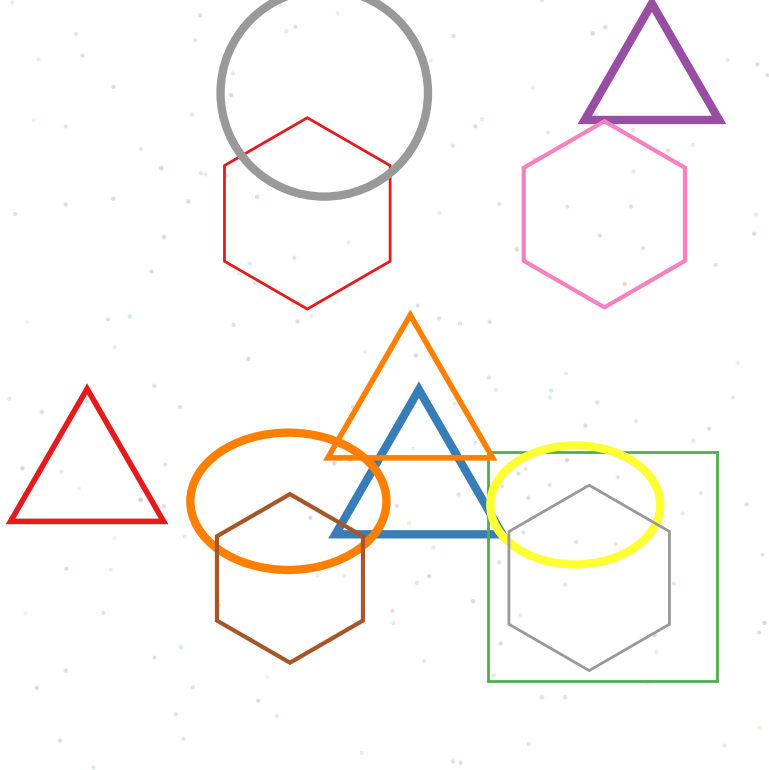[{"shape": "triangle", "thickness": 2, "radius": 0.57, "center": [0.113, 0.38]}, {"shape": "hexagon", "thickness": 1, "radius": 0.62, "center": [0.399, 0.723]}, {"shape": "triangle", "thickness": 3, "radius": 0.63, "center": [0.544, 0.369]}, {"shape": "square", "thickness": 1, "radius": 0.74, "center": [0.782, 0.264]}, {"shape": "triangle", "thickness": 3, "radius": 0.5, "center": [0.847, 0.895]}, {"shape": "triangle", "thickness": 2, "radius": 0.62, "center": [0.533, 0.467]}, {"shape": "oval", "thickness": 3, "radius": 0.64, "center": [0.375, 0.349]}, {"shape": "oval", "thickness": 3, "radius": 0.55, "center": [0.747, 0.344]}, {"shape": "hexagon", "thickness": 1.5, "radius": 0.55, "center": [0.377, 0.249]}, {"shape": "hexagon", "thickness": 1.5, "radius": 0.6, "center": [0.785, 0.722]}, {"shape": "hexagon", "thickness": 1, "radius": 0.6, "center": [0.765, 0.249]}, {"shape": "circle", "thickness": 3, "radius": 0.67, "center": [0.421, 0.879]}]